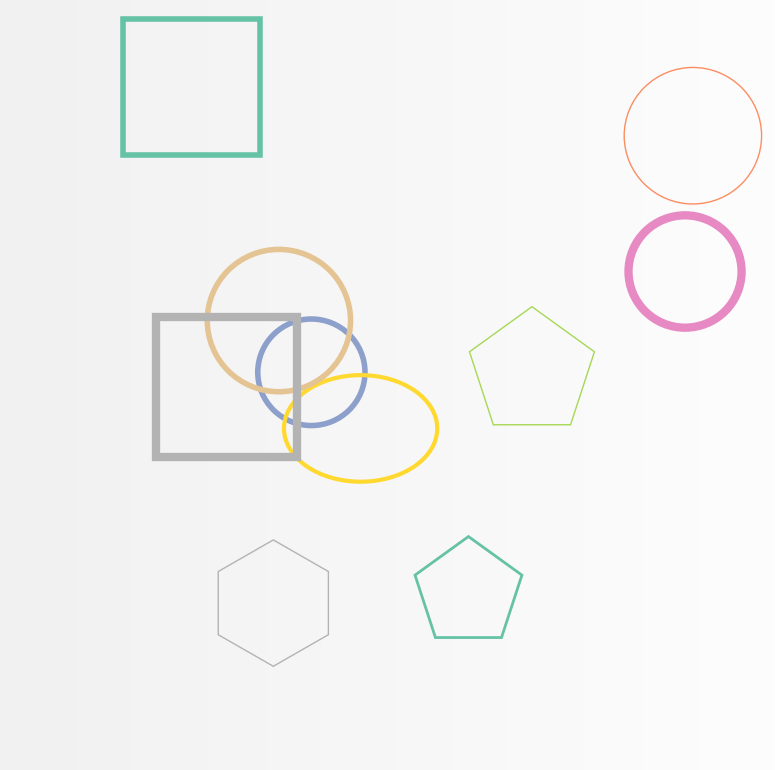[{"shape": "square", "thickness": 2, "radius": 0.44, "center": [0.247, 0.887]}, {"shape": "pentagon", "thickness": 1, "radius": 0.36, "center": [0.604, 0.231]}, {"shape": "circle", "thickness": 0.5, "radius": 0.44, "center": [0.894, 0.824]}, {"shape": "circle", "thickness": 2, "radius": 0.35, "center": [0.402, 0.517]}, {"shape": "circle", "thickness": 3, "radius": 0.36, "center": [0.884, 0.647]}, {"shape": "pentagon", "thickness": 0.5, "radius": 0.42, "center": [0.686, 0.517]}, {"shape": "oval", "thickness": 1.5, "radius": 0.49, "center": [0.465, 0.444]}, {"shape": "circle", "thickness": 2, "radius": 0.46, "center": [0.36, 0.584]}, {"shape": "hexagon", "thickness": 0.5, "radius": 0.41, "center": [0.353, 0.217]}, {"shape": "square", "thickness": 3, "radius": 0.45, "center": [0.292, 0.498]}]